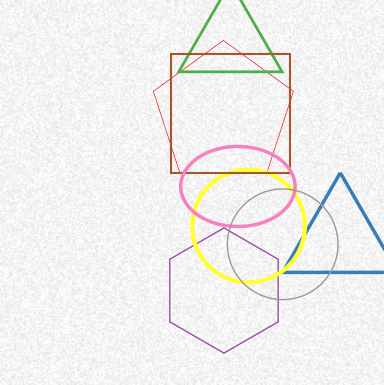[{"shape": "pentagon", "thickness": 0.5, "radius": 0.96, "center": [0.58, 0.704]}, {"shape": "triangle", "thickness": 2.5, "radius": 0.86, "center": [0.884, 0.379]}, {"shape": "triangle", "thickness": 2, "radius": 0.77, "center": [0.599, 0.891]}, {"shape": "hexagon", "thickness": 1, "radius": 0.81, "center": [0.582, 0.245]}, {"shape": "circle", "thickness": 3, "radius": 0.73, "center": [0.646, 0.413]}, {"shape": "square", "thickness": 1.5, "radius": 0.77, "center": [0.598, 0.704]}, {"shape": "oval", "thickness": 2.5, "radius": 0.74, "center": [0.618, 0.516]}, {"shape": "circle", "thickness": 1, "radius": 0.72, "center": [0.734, 0.365]}]